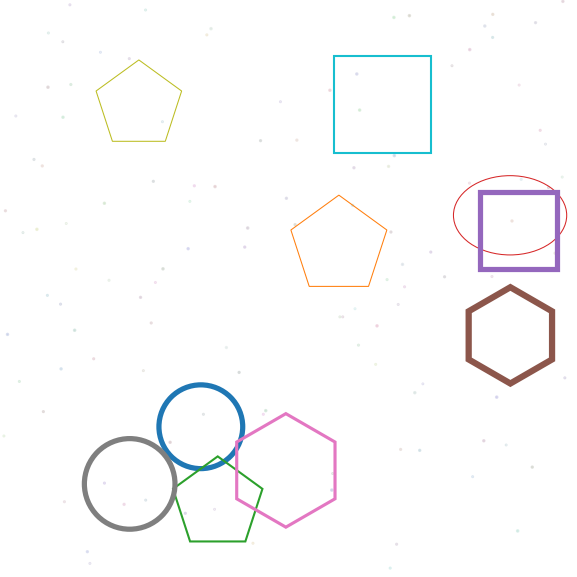[{"shape": "circle", "thickness": 2.5, "radius": 0.36, "center": [0.348, 0.26]}, {"shape": "pentagon", "thickness": 0.5, "radius": 0.44, "center": [0.587, 0.574]}, {"shape": "pentagon", "thickness": 1, "radius": 0.41, "center": [0.377, 0.127]}, {"shape": "oval", "thickness": 0.5, "radius": 0.49, "center": [0.883, 0.626]}, {"shape": "square", "thickness": 2.5, "radius": 0.33, "center": [0.898, 0.6]}, {"shape": "hexagon", "thickness": 3, "radius": 0.42, "center": [0.884, 0.418]}, {"shape": "hexagon", "thickness": 1.5, "radius": 0.49, "center": [0.495, 0.185]}, {"shape": "circle", "thickness": 2.5, "radius": 0.39, "center": [0.225, 0.161]}, {"shape": "pentagon", "thickness": 0.5, "radius": 0.39, "center": [0.24, 0.817]}, {"shape": "square", "thickness": 1, "radius": 0.42, "center": [0.663, 0.818]}]